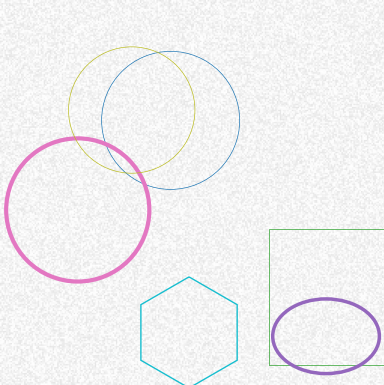[{"shape": "circle", "thickness": 0.5, "radius": 0.9, "center": [0.443, 0.687]}, {"shape": "square", "thickness": 0.5, "radius": 0.88, "center": [0.876, 0.228]}, {"shape": "oval", "thickness": 2.5, "radius": 0.69, "center": [0.847, 0.127]}, {"shape": "circle", "thickness": 3, "radius": 0.93, "center": [0.202, 0.455]}, {"shape": "circle", "thickness": 0.5, "radius": 0.82, "center": [0.342, 0.714]}, {"shape": "hexagon", "thickness": 1, "radius": 0.72, "center": [0.491, 0.136]}]